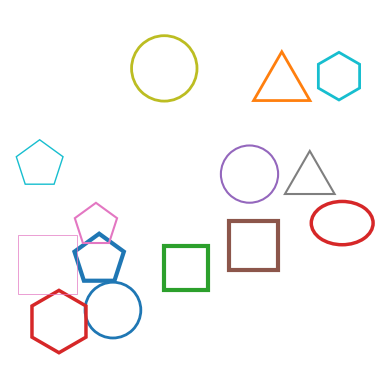[{"shape": "pentagon", "thickness": 3, "radius": 0.34, "center": [0.258, 0.325]}, {"shape": "circle", "thickness": 2, "radius": 0.36, "center": [0.293, 0.195]}, {"shape": "triangle", "thickness": 2, "radius": 0.42, "center": [0.732, 0.781]}, {"shape": "square", "thickness": 3, "radius": 0.29, "center": [0.482, 0.304]}, {"shape": "hexagon", "thickness": 2.5, "radius": 0.4, "center": [0.153, 0.165]}, {"shape": "oval", "thickness": 2.5, "radius": 0.4, "center": [0.889, 0.421]}, {"shape": "circle", "thickness": 1.5, "radius": 0.37, "center": [0.648, 0.548]}, {"shape": "square", "thickness": 3, "radius": 0.32, "center": [0.658, 0.363]}, {"shape": "pentagon", "thickness": 1.5, "radius": 0.29, "center": [0.249, 0.415]}, {"shape": "square", "thickness": 0.5, "radius": 0.38, "center": [0.124, 0.312]}, {"shape": "triangle", "thickness": 1.5, "radius": 0.37, "center": [0.805, 0.533]}, {"shape": "circle", "thickness": 2, "radius": 0.42, "center": [0.427, 0.822]}, {"shape": "hexagon", "thickness": 2, "radius": 0.31, "center": [0.88, 0.802]}, {"shape": "pentagon", "thickness": 1, "radius": 0.32, "center": [0.103, 0.573]}]